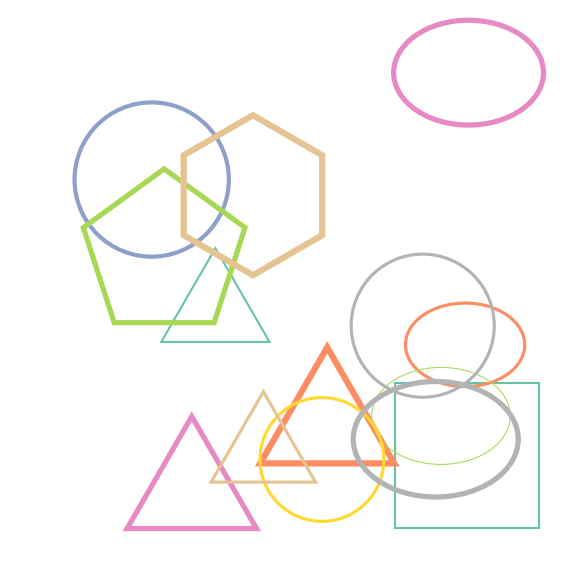[{"shape": "triangle", "thickness": 1, "radius": 0.54, "center": [0.373, 0.461]}, {"shape": "square", "thickness": 1, "radius": 0.63, "center": [0.808, 0.21]}, {"shape": "oval", "thickness": 1.5, "radius": 0.52, "center": [0.805, 0.402]}, {"shape": "triangle", "thickness": 3, "radius": 0.67, "center": [0.567, 0.264]}, {"shape": "circle", "thickness": 2, "radius": 0.67, "center": [0.263, 0.688]}, {"shape": "oval", "thickness": 2.5, "radius": 0.65, "center": [0.811, 0.873]}, {"shape": "triangle", "thickness": 2.5, "radius": 0.65, "center": [0.332, 0.149]}, {"shape": "pentagon", "thickness": 2.5, "radius": 0.74, "center": [0.284, 0.56]}, {"shape": "oval", "thickness": 0.5, "radius": 0.6, "center": [0.764, 0.279]}, {"shape": "circle", "thickness": 1.5, "radius": 0.54, "center": [0.557, 0.204]}, {"shape": "hexagon", "thickness": 3, "radius": 0.69, "center": [0.438, 0.661]}, {"shape": "triangle", "thickness": 1.5, "radius": 0.52, "center": [0.456, 0.217]}, {"shape": "oval", "thickness": 2.5, "radius": 0.71, "center": [0.755, 0.239]}, {"shape": "circle", "thickness": 1.5, "radius": 0.62, "center": [0.732, 0.435]}]